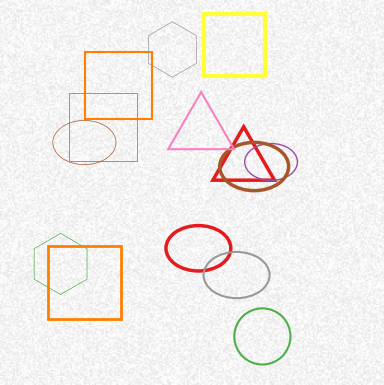[{"shape": "oval", "thickness": 2.5, "radius": 0.42, "center": [0.515, 0.355]}, {"shape": "triangle", "thickness": 2.5, "radius": 0.46, "center": [0.633, 0.578]}, {"shape": "square", "thickness": 0.5, "radius": 0.44, "center": [0.266, 0.671]}, {"shape": "circle", "thickness": 1.5, "radius": 0.36, "center": [0.682, 0.126]}, {"shape": "hexagon", "thickness": 0.5, "radius": 0.4, "center": [0.157, 0.314]}, {"shape": "oval", "thickness": 1, "radius": 0.34, "center": [0.704, 0.579]}, {"shape": "square", "thickness": 2, "radius": 0.48, "center": [0.22, 0.266]}, {"shape": "square", "thickness": 1.5, "radius": 0.44, "center": [0.308, 0.777]}, {"shape": "square", "thickness": 3, "radius": 0.4, "center": [0.609, 0.883]}, {"shape": "oval", "thickness": 2.5, "radius": 0.45, "center": [0.66, 0.567]}, {"shape": "oval", "thickness": 0.5, "radius": 0.41, "center": [0.219, 0.63]}, {"shape": "triangle", "thickness": 1.5, "radius": 0.49, "center": [0.522, 0.662]}, {"shape": "oval", "thickness": 1.5, "radius": 0.43, "center": [0.614, 0.286]}, {"shape": "hexagon", "thickness": 0.5, "radius": 0.36, "center": [0.448, 0.872]}]